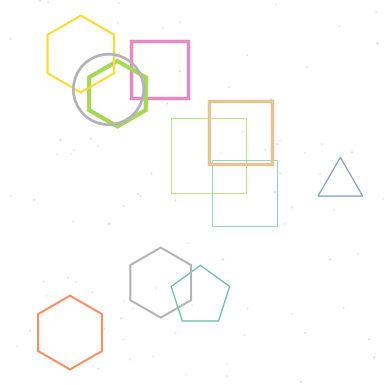[{"shape": "square", "thickness": 0.5, "radius": 0.43, "center": [0.635, 0.499]}, {"shape": "pentagon", "thickness": 1, "radius": 0.4, "center": [0.521, 0.231]}, {"shape": "hexagon", "thickness": 1.5, "radius": 0.48, "center": [0.182, 0.136]}, {"shape": "triangle", "thickness": 1, "radius": 0.34, "center": [0.884, 0.524]}, {"shape": "square", "thickness": 2.5, "radius": 0.37, "center": [0.414, 0.82]}, {"shape": "square", "thickness": 0.5, "radius": 0.49, "center": [0.542, 0.596]}, {"shape": "hexagon", "thickness": 3, "radius": 0.42, "center": [0.305, 0.757]}, {"shape": "hexagon", "thickness": 1.5, "radius": 0.5, "center": [0.21, 0.86]}, {"shape": "square", "thickness": 2.5, "radius": 0.41, "center": [0.624, 0.656]}, {"shape": "hexagon", "thickness": 1.5, "radius": 0.46, "center": [0.417, 0.266]}, {"shape": "circle", "thickness": 2, "radius": 0.46, "center": [0.282, 0.768]}]